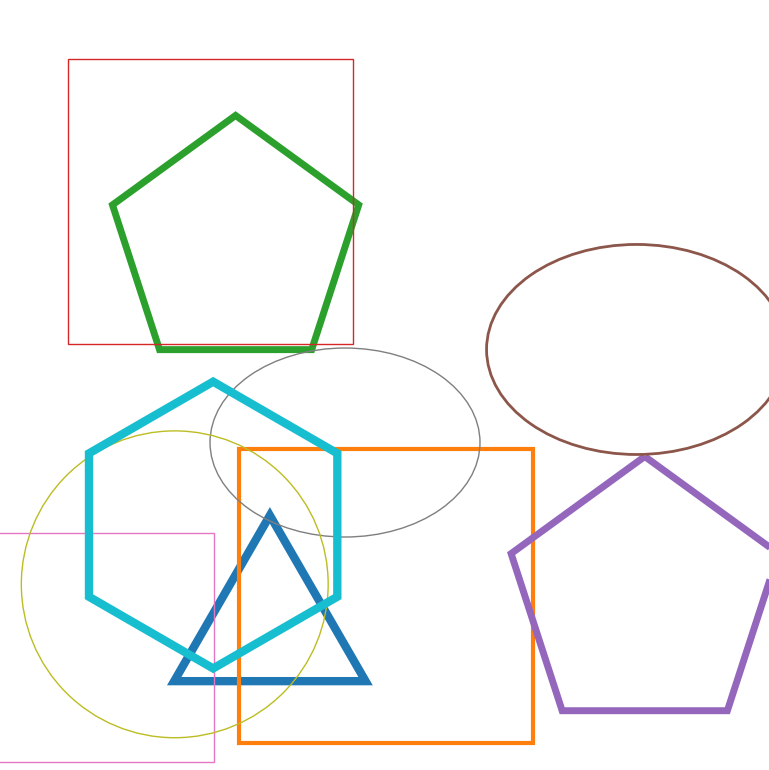[{"shape": "triangle", "thickness": 3, "radius": 0.72, "center": [0.35, 0.187]}, {"shape": "square", "thickness": 1.5, "radius": 0.95, "center": [0.502, 0.226]}, {"shape": "pentagon", "thickness": 2.5, "radius": 0.84, "center": [0.306, 0.682]}, {"shape": "square", "thickness": 0.5, "radius": 0.92, "center": [0.273, 0.738]}, {"shape": "pentagon", "thickness": 2.5, "radius": 0.91, "center": [0.837, 0.225]}, {"shape": "oval", "thickness": 1, "radius": 0.97, "center": [0.827, 0.546]}, {"shape": "square", "thickness": 0.5, "radius": 0.74, "center": [0.13, 0.159]}, {"shape": "oval", "thickness": 0.5, "radius": 0.88, "center": [0.448, 0.425]}, {"shape": "circle", "thickness": 0.5, "radius": 1.0, "center": [0.227, 0.241]}, {"shape": "hexagon", "thickness": 3, "radius": 0.93, "center": [0.277, 0.318]}]